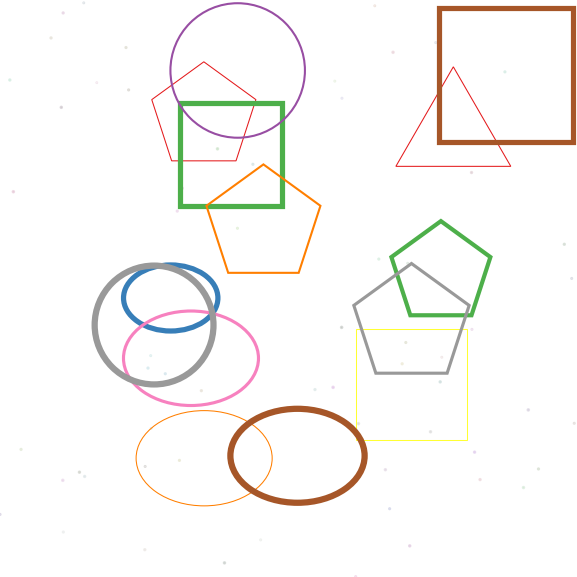[{"shape": "triangle", "thickness": 0.5, "radius": 0.57, "center": [0.785, 0.769]}, {"shape": "pentagon", "thickness": 0.5, "radius": 0.47, "center": [0.353, 0.797]}, {"shape": "oval", "thickness": 2.5, "radius": 0.41, "center": [0.296, 0.483]}, {"shape": "square", "thickness": 2.5, "radius": 0.44, "center": [0.4, 0.732]}, {"shape": "pentagon", "thickness": 2, "radius": 0.45, "center": [0.763, 0.526]}, {"shape": "circle", "thickness": 1, "radius": 0.58, "center": [0.412, 0.877]}, {"shape": "oval", "thickness": 0.5, "radius": 0.59, "center": [0.353, 0.206]}, {"shape": "pentagon", "thickness": 1, "radius": 0.52, "center": [0.456, 0.611]}, {"shape": "square", "thickness": 0.5, "radius": 0.48, "center": [0.712, 0.333]}, {"shape": "square", "thickness": 2.5, "radius": 0.58, "center": [0.876, 0.869]}, {"shape": "oval", "thickness": 3, "radius": 0.58, "center": [0.515, 0.21]}, {"shape": "oval", "thickness": 1.5, "radius": 0.58, "center": [0.331, 0.379]}, {"shape": "circle", "thickness": 3, "radius": 0.51, "center": [0.267, 0.436]}, {"shape": "pentagon", "thickness": 1.5, "radius": 0.52, "center": [0.713, 0.438]}]